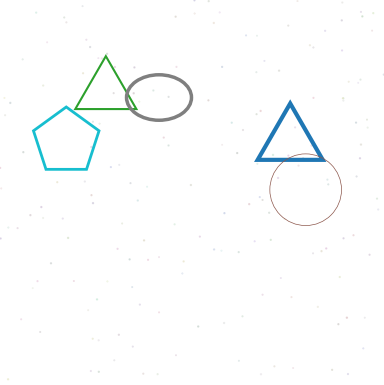[{"shape": "triangle", "thickness": 3, "radius": 0.49, "center": [0.754, 0.634]}, {"shape": "triangle", "thickness": 1.5, "radius": 0.46, "center": [0.275, 0.763]}, {"shape": "circle", "thickness": 0.5, "radius": 0.47, "center": [0.794, 0.507]}, {"shape": "oval", "thickness": 2.5, "radius": 0.42, "center": [0.413, 0.747]}, {"shape": "pentagon", "thickness": 2, "radius": 0.45, "center": [0.172, 0.633]}]